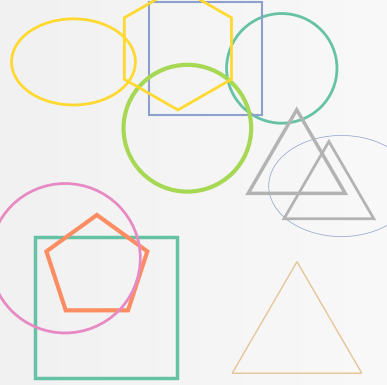[{"shape": "square", "thickness": 2.5, "radius": 0.91, "center": [0.274, 0.202]}, {"shape": "circle", "thickness": 2, "radius": 0.71, "center": [0.727, 0.822]}, {"shape": "pentagon", "thickness": 3, "radius": 0.68, "center": [0.25, 0.305]}, {"shape": "square", "thickness": 1.5, "radius": 0.73, "center": [0.531, 0.848]}, {"shape": "oval", "thickness": 0.5, "radius": 0.94, "center": [0.881, 0.517]}, {"shape": "circle", "thickness": 2, "radius": 0.97, "center": [0.168, 0.329]}, {"shape": "circle", "thickness": 3, "radius": 0.82, "center": [0.483, 0.667]}, {"shape": "oval", "thickness": 2, "radius": 0.8, "center": [0.19, 0.839]}, {"shape": "hexagon", "thickness": 2, "radius": 0.8, "center": [0.459, 0.874]}, {"shape": "triangle", "thickness": 1, "radius": 0.97, "center": [0.766, 0.127]}, {"shape": "triangle", "thickness": 2, "radius": 0.67, "center": [0.849, 0.499]}, {"shape": "triangle", "thickness": 2.5, "radius": 0.72, "center": [0.766, 0.57]}]